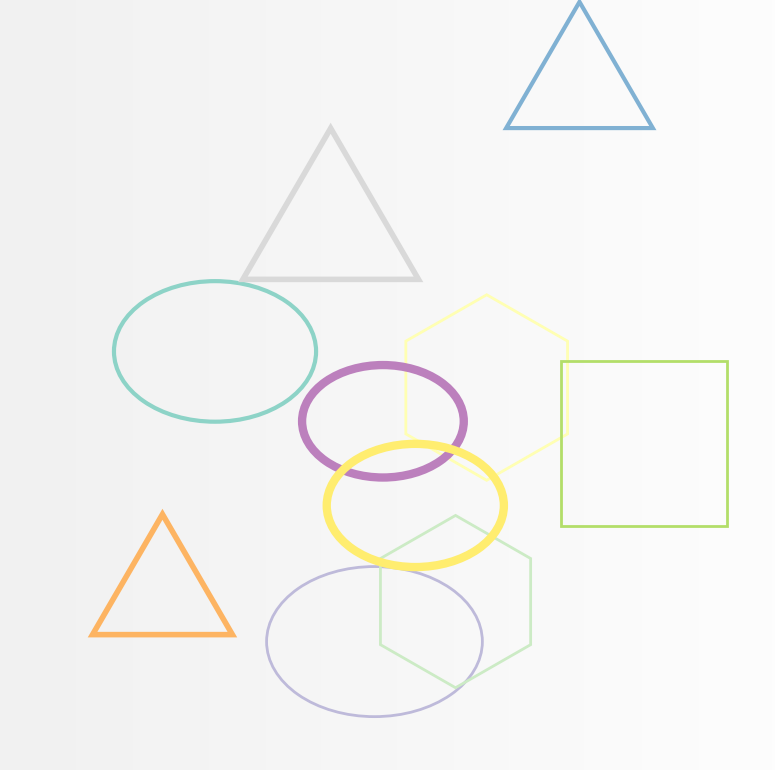[{"shape": "oval", "thickness": 1.5, "radius": 0.65, "center": [0.277, 0.544]}, {"shape": "hexagon", "thickness": 1, "radius": 0.6, "center": [0.628, 0.497]}, {"shape": "oval", "thickness": 1, "radius": 0.7, "center": [0.483, 0.167]}, {"shape": "triangle", "thickness": 1.5, "radius": 0.55, "center": [0.748, 0.888]}, {"shape": "triangle", "thickness": 2, "radius": 0.52, "center": [0.21, 0.228]}, {"shape": "square", "thickness": 1, "radius": 0.54, "center": [0.831, 0.424]}, {"shape": "triangle", "thickness": 2, "radius": 0.65, "center": [0.427, 0.703]}, {"shape": "oval", "thickness": 3, "radius": 0.52, "center": [0.494, 0.453]}, {"shape": "hexagon", "thickness": 1, "radius": 0.56, "center": [0.588, 0.219]}, {"shape": "oval", "thickness": 3, "radius": 0.57, "center": [0.536, 0.344]}]